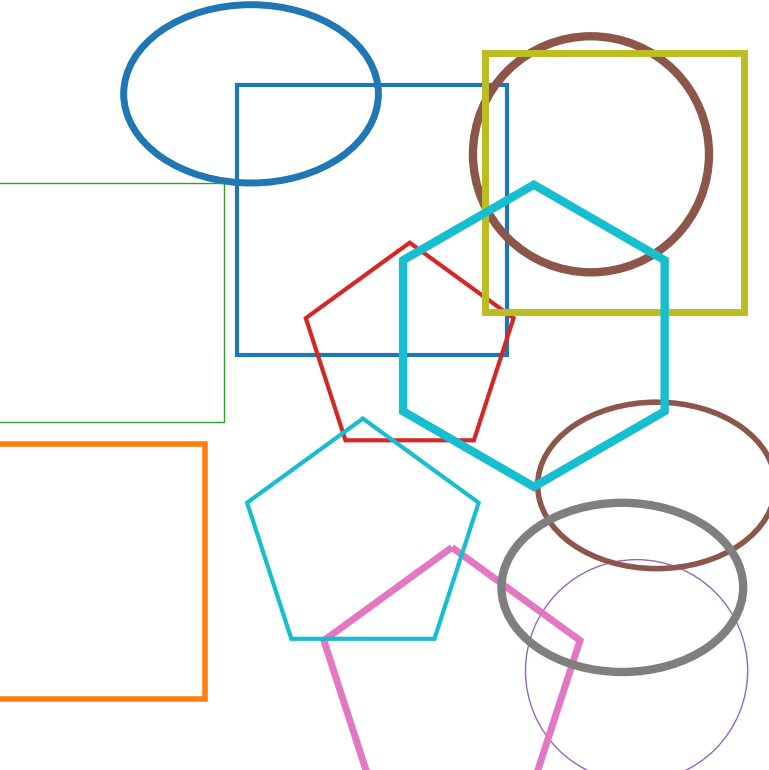[{"shape": "square", "thickness": 1.5, "radius": 0.88, "center": [0.483, 0.715]}, {"shape": "oval", "thickness": 2.5, "radius": 0.83, "center": [0.326, 0.878]}, {"shape": "square", "thickness": 2, "radius": 0.83, "center": [0.1, 0.258]}, {"shape": "square", "thickness": 0.5, "radius": 0.78, "center": [0.136, 0.607]}, {"shape": "pentagon", "thickness": 1.5, "radius": 0.71, "center": [0.532, 0.543]}, {"shape": "circle", "thickness": 0.5, "radius": 0.72, "center": [0.827, 0.129]}, {"shape": "oval", "thickness": 2, "radius": 0.77, "center": [0.853, 0.37]}, {"shape": "circle", "thickness": 3, "radius": 0.77, "center": [0.767, 0.8]}, {"shape": "pentagon", "thickness": 2.5, "radius": 0.87, "center": [0.587, 0.114]}, {"shape": "oval", "thickness": 3, "radius": 0.78, "center": [0.808, 0.237]}, {"shape": "square", "thickness": 2.5, "radius": 0.84, "center": [0.798, 0.763]}, {"shape": "pentagon", "thickness": 1.5, "radius": 0.79, "center": [0.471, 0.298]}, {"shape": "hexagon", "thickness": 3, "radius": 0.98, "center": [0.693, 0.564]}]